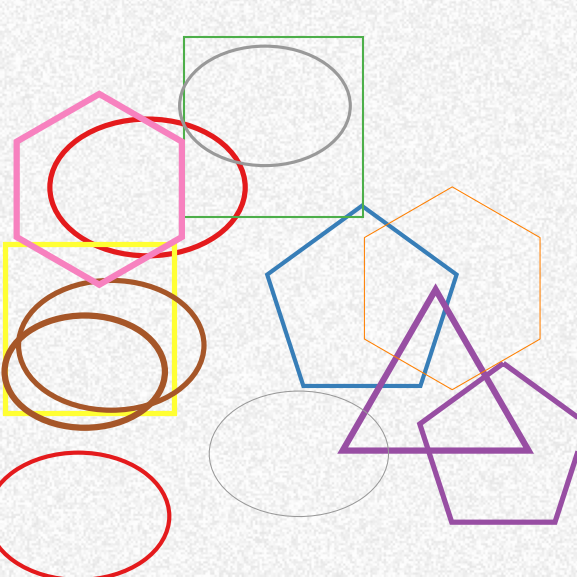[{"shape": "oval", "thickness": 2, "radius": 0.79, "center": [0.136, 0.105]}, {"shape": "oval", "thickness": 2.5, "radius": 0.85, "center": [0.255, 0.675]}, {"shape": "pentagon", "thickness": 2, "radius": 0.86, "center": [0.627, 0.47]}, {"shape": "square", "thickness": 1, "radius": 0.78, "center": [0.474, 0.779]}, {"shape": "pentagon", "thickness": 2.5, "radius": 0.76, "center": [0.872, 0.218]}, {"shape": "triangle", "thickness": 3, "radius": 0.93, "center": [0.754, 0.312]}, {"shape": "hexagon", "thickness": 0.5, "radius": 0.88, "center": [0.783, 0.5]}, {"shape": "square", "thickness": 2.5, "radius": 0.73, "center": [0.155, 0.431]}, {"shape": "oval", "thickness": 3, "radius": 0.69, "center": [0.147, 0.356]}, {"shape": "oval", "thickness": 2.5, "radius": 0.8, "center": [0.193, 0.401]}, {"shape": "hexagon", "thickness": 3, "radius": 0.83, "center": [0.172, 0.671]}, {"shape": "oval", "thickness": 0.5, "radius": 0.78, "center": [0.518, 0.213]}, {"shape": "oval", "thickness": 1.5, "radius": 0.74, "center": [0.459, 0.816]}]